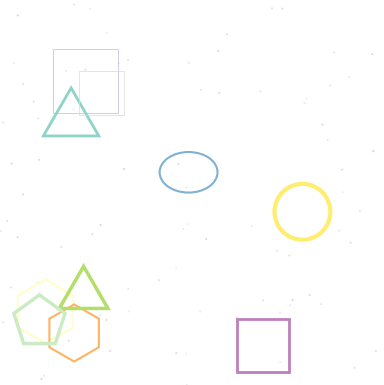[{"shape": "triangle", "thickness": 2, "radius": 0.42, "center": [0.185, 0.688]}, {"shape": "hexagon", "thickness": 1, "radius": 0.41, "center": [0.118, 0.191]}, {"shape": "square", "thickness": 0.5, "radius": 0.42, "center": [0.223, 0.79]}, {"shape": "oval", "thickness": 1.5, "radius": 0.38, "center": [0.49, 0.552]}, {"shape": "hexagon", "thickness": 1.5, "radius": 0.37, "center": [0.193, 0.135]}, {"shape": "triangle", "thickness": 2.5, "radius": 0.36, "center": [0.217, 0.235]}, {"shape": "square", "thickness": 0.5, "radius": 0.29, "center": [0.264, 0.758]}, {"shape": "square", "thickness": 2, "radius": 0.34, "center": [0.683, 0.102]}, {"shape": "pentagon", "thickness": 2.5, "radius": 0.35, "center": [0.102, 0.164]}, {"shape": "circle", "thickness": 3, "radius": 0.36, "center": [0.785, 0.45]}]